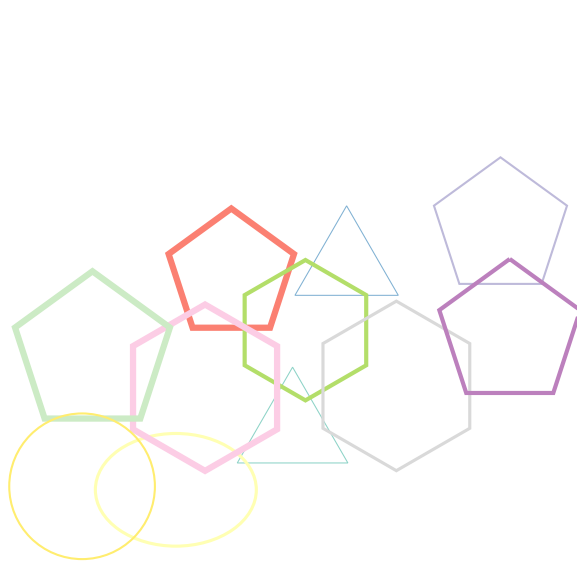[{"shape": "triangle", "thickness": 0.5, "radius": 0.55, "center": [0.507, 0.253]}, {"shape": "oval", "thickness": 1.5, "radius": 0.7, "center": [0.304, 0.151]}, {"shape": "pentagon", "thickness": 1, "radius": 0.61, "center": [0.867, 0.606]}, {"shape": "pentagon", "thickness": 3, "radius": 0.57, "center": [0.401, 0.524]}, {"shape": "triangle", "thickness": 0.5, "radius": 0.52, "center": [0.6, 0.539]}, {"shape": "hexagon", "thickness": 2, "radius": 0.61, "center": [0.529, 0.427]}, {"shape": "hexagon", "thickness": 3, "radius": 0.72, "center": [0.355, 0.328]}, {"shape": "hexagon", "thickness": 1.5, "radius": 0.73, "center": [0.686, 0.331]}, {"shape": "pentagon", "thickness": 2, "radius": 0.64, "center": [0.883, 0.422]}, {"shape": "pentagon", "thickness": 3, "radius": 0.7, "center": [0.16, 0.388]}, {"shape": "circle", "thickness": 1, "radius": 0.63, "center": [0.142, 0.157]}]